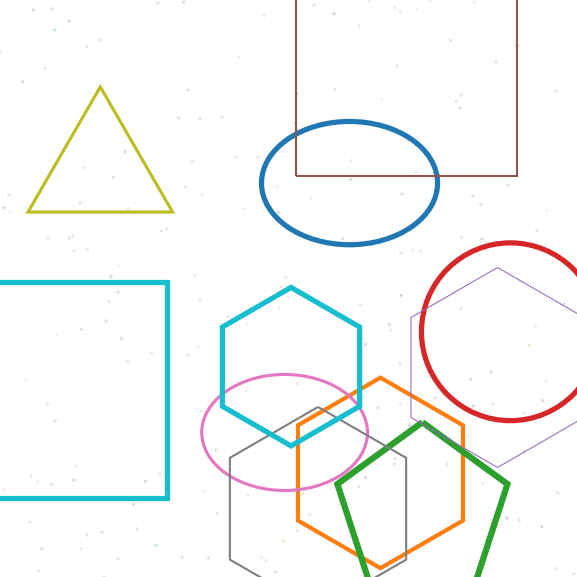[{"shape": "oval", "thickness": 2.5, "radius": 0.76, "center": [0.605, 0.682]}, {"shape": "hexagon", "thickness": 2, "radius": 0.82, "center": [0.659, 0.18]}, {"shape": "pentagon", "thickness": 3, "radius": 0.77, "center": [0.731, 0.113]}, {"shape": "circle", "thickness": 2.5, "radius": 0.77, "center": [0.884, 0.425]}, {"shape": "hexagon", "thickness": 0.5, "radius": 0.87, "center": [0.862, 0.363]}, {"shape": "square", "thickness": 1, "radius": 0.96, "center": [0.704, 0.886]}, {"shape": "oval", "thickness": 1.5, "radius": 0.72, "center": [0.493, 0.25]}, {"shape": "hexagon", "thickness": 1, "radius": 0.88, "center": [0.551, 0.118]}, {"shape": "triangle", "thickness": 1.5, "radius": 0.72, "center": [0.174, 0.704]}, {"shape": "hexagon", "thickness": 2.5, "radius": 0.69, "center": [0.504, 0.364]}, {"shape": "square", "thickness": 2.5, "radius": 0.93, "center": [0.102, 0.324]}]